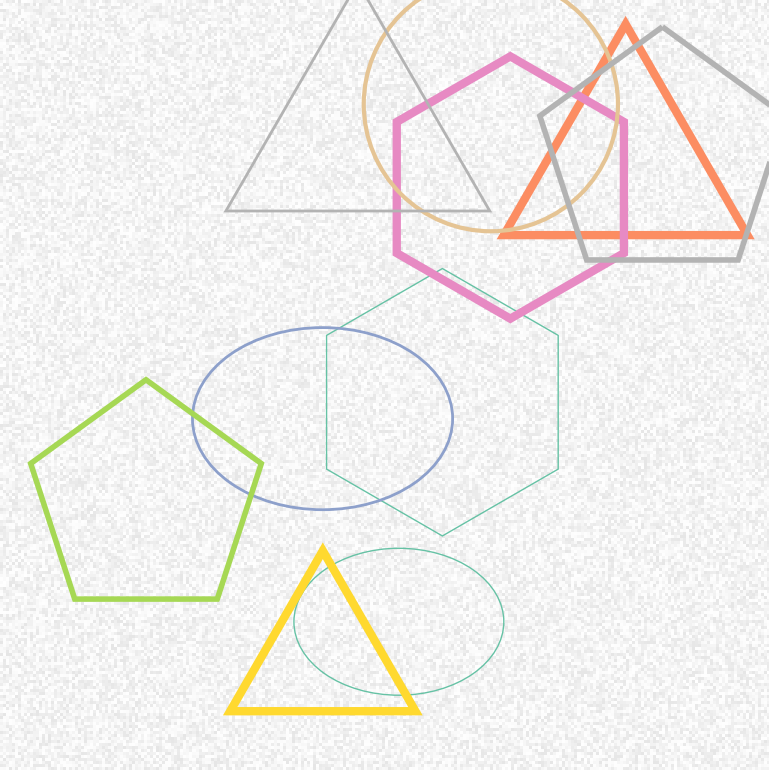[{"shape": "oval", "thickness": 0.5, "radius": 0.68, "center": [0.518, 0.193]}, {"shape": "hexagon", "thickness": 0.5, "radius": 0.87, "center": [0.575, 0.478]}, {"shape": "triangle", "thickness": 3, "radius": 0.91, "center": [0.813, 0.786]}, {"shape": "oval", "thickness": 1, "radius": 0.84, "center": [0.419, 0.456]}, {"shape": "hexagon", "thickness": 3, "radius": 0.85, "center": [0.663, 0.756]}, {"shape": "pentagon", "thickness": 2, "radius": 0.79, "center": [0.19, 0.349]}, {"shape": "triangle", "thickness": 3, "radius": 0.69, "center": [0.419, 0.146]}, {"shape": "circle", "thickness": 1.5, "radius": 0.83, "center": [0.637, 0.865]}, {"shape": "triangle", "thickness": 1, "radius": 0.99, "center": [0.465, 0.825]}, {"shape": "pentagon", "thickness": 2, "radius": 0.84, "center": [0.86, 0.798]}]